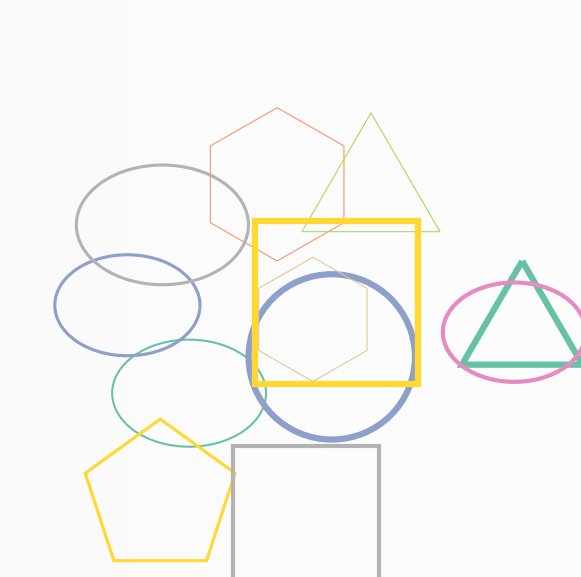[{"shape": "triangle", "thickness": 3, "radius": 0.6, "center": [0.898, 0.427]}, {"shape": "oval", "thickness": 1, "radius": 0.66, "center": [0.325, 0.318]}, {"shape": "hexagon", "thickness": 0.5, "radius": 0.66, "center": [0.477, 0.68]}, {"shape": "circle", "thickness": 3, "radius": 0.72, "center": [0.571, 0.381]}, {"shape": "oval", "thickness": 1.5, "radius": 0.62, "center": [0.219, 0.471]}, {"shape": "oval", "thickness": 2, "radius": 0.61, "center": [0.885, 0.424]}, {"shape": "triangle", "thickness": 0.5, "radius": 0.69, "center": [0.638, 0.667]}, {"shape": "square", "thickness": 3, "radius": 0.7, "center": [0.579, 0.476]}, {"shape": "pentagon", "thickness": 1.5, "radius": 0.68, "center": [0.276, 0.138]}, {"shape": "hexagon", "thickness": 0.5, "radius": 0.54, "center": [0.538, 0.446]}, {"shape": "square", "thickness": 2, "radius": 0.62, "center": [0.526, 0.101]}, {"shape": "oval", "thickness": 1.5, "radius": 0.74, "center": [0.279, 0.61]}]